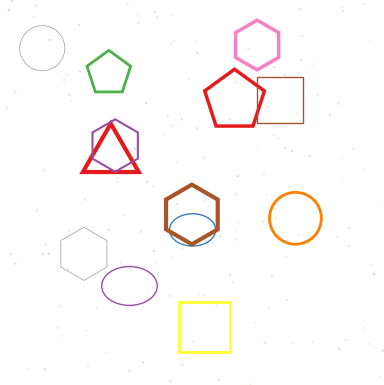[{"shape": "pentagon", "thickness": 2.5, "radius": 0.41, "center": [0.609, 0.739]}, {"shape": "triangle", "thickness": 3, "radius": 0.42, "center": [0.288, 0.595]}, {"shape": "oval", "thickness": 1, "radius": 0.3, "center": [0.5, 0.403]}, {"shape": "pentagon", "thickness": 2, "radius": 0.3, "center": [0.283, 0.81]}, {"shape": "oval", "thickness": 1, "radius": 0.36, "center": [0.336, 0.257]}, {"shape": "hexagon", "thickness": 1.5, "radius": 0.34, "center": [0.299, 0.622]}, {"shape": "circle", "thickness": 2, "radius": 0.34, "center": [0.767, 0.433]}, {"shape": "square", "thickness": 2, "radius": 0.33, "center": [0.531, 0.151]}, {"shape": "hexagon", "thickness": 3, "radius": 0.39, "center": [0.498, 0.443]}, {"shape": "square", "thickness": 1, "radius": 0.3, "center": [0.728, 0.74]}, {"shape": "hexagon", "thickness": 2.5, "radius": 0.32, "center": [0.668, 0.883]}, {"shape": "hexagon", "thickness": 0.5, "radius": 0.35, "center": [0.218, 0.341]}, {"shape": "circle", "thickness": 0.5, "radius": 0.29, "center": [0.11, 0.875]}]